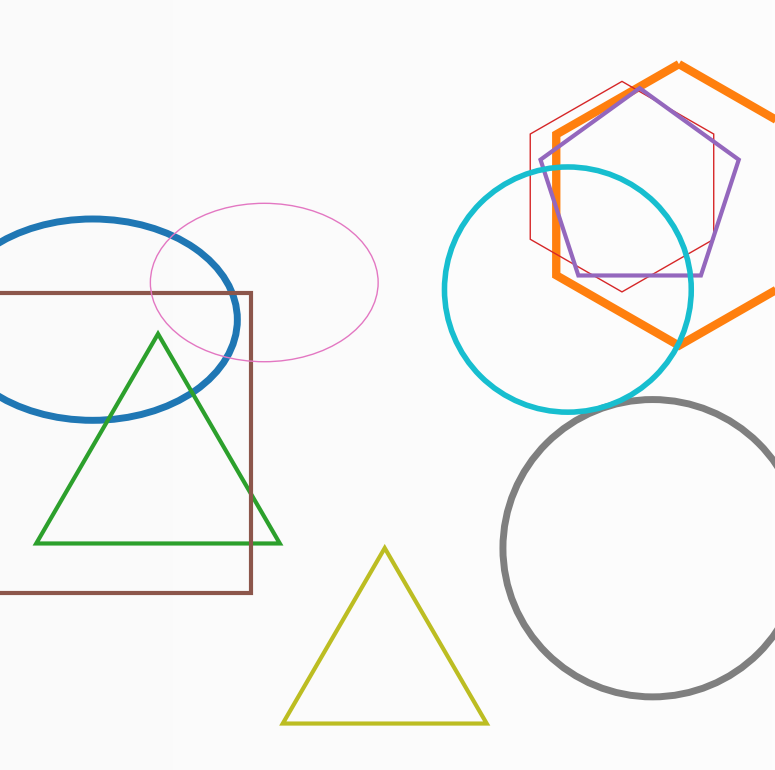[{"shape": "oval", "thickness": 2.5, "radius": 0.93, "center": [0.119, 0.585]}, {"shape": "hexagon", "thickness": 3, "radius": 0.91, "center": [0.876, 0.734]}, {"shape": "triangle", "thickness": 1.5, "radius": 0.91, "center": [0.204, 0.385]}, {"shape": "hexagon", "thickness": 0.5, "radius": 0.68, "center": [0.803, 0.758]}, {"shape": "pentagon", "thickness": 1.5, "radius": 0.67, "center": [0.825, 0.751]}, {"shape": "square", "thickness": 1.5, "radius": 0.98, "center": [0.129, 0.424]}, {"shape": "oval", "thickness": 0.5, "radius": 0.73, "center": [0.341, 0.633]}, {"shape": "circle", "thickness": 2.5, "radius": 0.97, "center": [0.842, 0.288]}, {"shape": "triangle", "thickness": 1.5, "radius": 0.76, "center": [0.496, 0.136]}, {"shape": "circle", "thickness": 2, "radius": 0.8, "center": [0.733, 0.624]}]